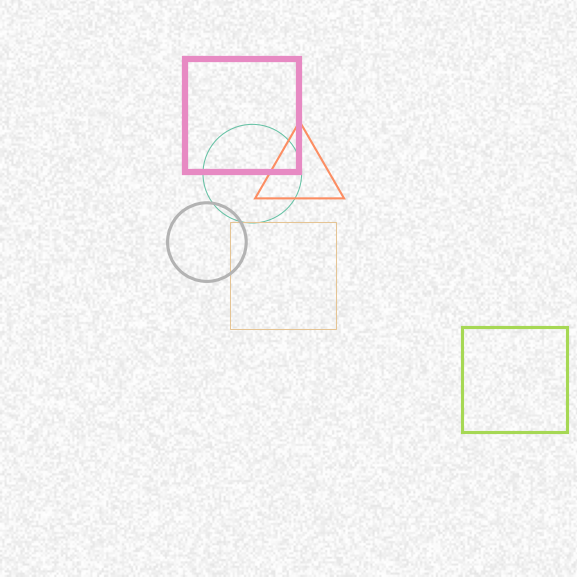[{"shape": "circle", "thickness": 0.5, "radius": 0.43, "center": [0.437, 0.698]}, {"shape": "triangle", "thickness": 1, "radius": 0.44, "center": [0.519, 0.7]}, {"shape": "square", "thickness": 3, "radius": 0.49, "center": [0.419, 0.799]}, {"shape": "square", "thickness": 1.5, "radius": 0.45, "center": [0.892, 0.342]}, {"shape": "square", "thickness": 0.5, "radius": 0.46, "center": [0.49, 0.522]}, {"shape": "circle", "thickness": 1.5, "radius": 0.34, "center": [0.358, 0.58]}]